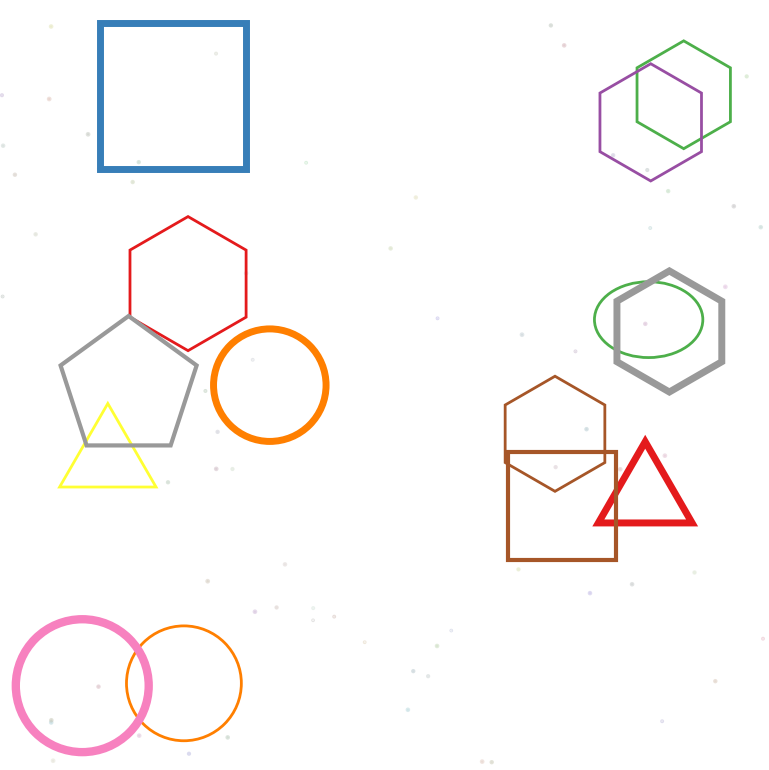[{"shape": "triangle", "thickness": 2.5, "radius": 0.35, "center": [0.838, 0.356]}, {"shape": "hexagon", "thickness": 1, "radius": 0.44, "center": [0.244, 0.632]}, {"shape": "square", "thickness": 2.5, "radius": 0.47, "center": [0.225, 0.875]}, {"shape": "oval", "thickness": 1, "radius": 0.35, "center": [0.842, 0.585]}, {"shape": "hexagon", "thickness": 1, "radius": 0.35, "center": [0.888, 0.877]}, {"shape": "hexagon", "thickness": 1, "radius": 0.38, "center": [0.845, 0.841]}, {"shape": "circle", "thickness": 2.5, "radius": 0.37, "center": [0.35, 0.5]}, {"shape": "circle", "thickness": 1, "radius": 0.37, "center": [0.239, 0.113]}, {"shape": "triangle", "thickness": 1, "radius": 0.36, "center": [0.14, 0.404]}, {"shape": "hexagon", "thickness": 1, "radius": 0.37, "center": [0.721, 0.437]}, {"shape": "square", "thickness": 1.5, "radius": 0.35, "center": [0.73, 0.342]}, {"shape": "circle", "thickness": 3, "radius": 0.43, "center": [0.107, 0.11]}, {"shape": "pentagon", "thickness": 1.5, "radius": 0.46, "center": [0.167, 0.497]}, {"shape": "hexagon", "thickness": 2.5, "radius": 0.39, "center": [0.869, 0.57]}]